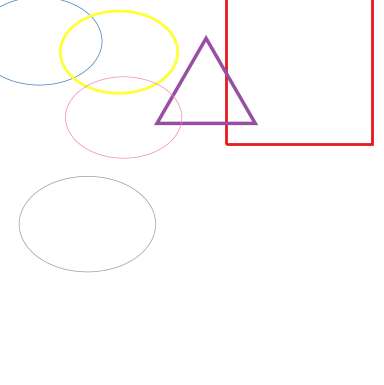[{"shape": "square", "thickness": 2, "radius": 0.95, "center": [0.776, 0.816]}, {"shape": "oval", "thickness": 0.5, "radius": 0.82, "center": [0.102, 0.893]}, {"shape": "triangle", "thickness": 2.5, "radius": 0.74, "center": [0.535, 0.753]}, {"shape": "oval", "thickness": 2, "radius": 0.76, "center": [0.309, 0.865]}, {"shape": "oval", "thickness": 0.5, "radius": 0.76, "center": [0.321, 0.695]}, {"shape": "oval", "thickness": 0.5, "radius": 0.89, "center": [0.227, 0.418]}]